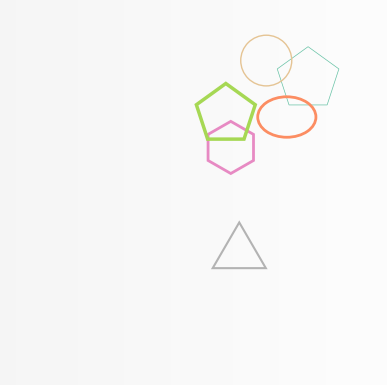[{"shape": "pentagon", "thickness": 0.5, "radius": 0.42, "center": [0.795, 0.795]}, {"shape": "oval", "thickness": 2, "radius": 0.38, "center": [0.74, 0.696]}, {"shape": "hexagon", "thickness": 2, "radius": 0.34, "center": [0.596, 0.617]}, {"shape": "pentagon", "thickness": 2.5, "radius": 0.4, "center": [0.583, 0.703]}, {"shape": "circle", "thickness": 1, "radius": 0.33, "center": [0.687, 0.843]}, {"shape": "triangle", "thickness": 1.5, "radius": 0.4, "center": [0.617, 0.343]}]